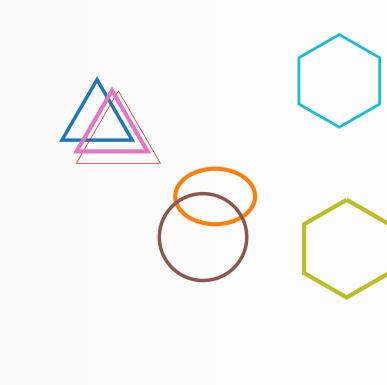[{"shape": "triangle", "thickness": 2.5, "radius": 0.52, "center": [0.25, 0.688]}, {"shape": "oval", "thickness": 3, "radius": 0.52, "center": [0.555, 0.49]}, {"shape": "triangle", "thickness": 0.5, "radius": 0.63, "center": [0.305, 0.639]}, {"shape": "circle", "thickness": 2.5, "radius": 0.56, "center": [0.524, 0.384]}, {"shape": "triangle", "thickness": 3, "radius": 0.53, "center": [0.289, 0.66]}, {"shape": "hexagon", "thickness": 3, "radius": 0.63, "center": [0.895, 0.354]}, {"shape": "hexagon", "thickness": 2, "radius": 0.6, "center": [0.876, 0.79]}]